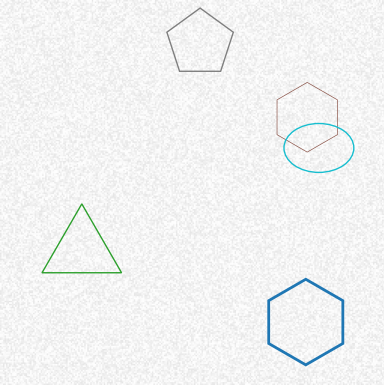[{"shape": "hexagon", "thickness": 2, "radius": 0.56, "center": [0.794, 0.163]}, {"shape": "triangle", "thickness": 1, "radius": 0.6, "center": [0.212, 0.351]}, {"shape": "hexagon", "thickness": 0.5, "radius": 0.45, "center": [0.798, 0.695]}, {"shape": "pentagon", "thickness": 1, "radius": 0.45, "center": [0.52, 0.888]}, {"shape": "oval", "thickness": 1, "radius": 0.45, "center": [0.828, 0.616]}]